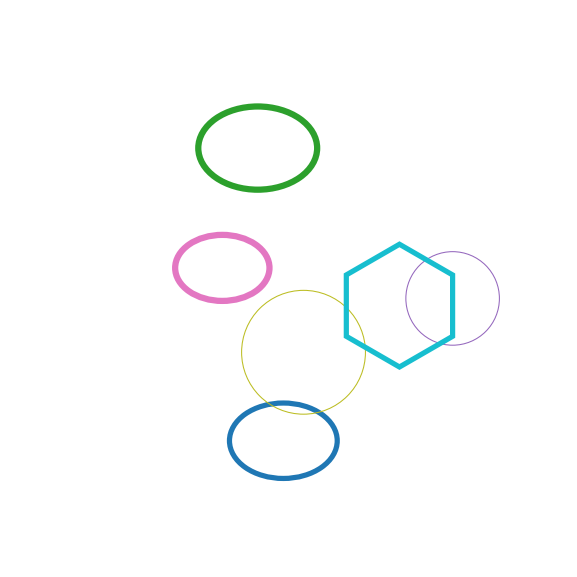[{"shape": "oval", "thickness": 2.5, "radius": 0.47, "center": [0.491, 0.236]}, {"shape": "oval", "thickness": 3, "radius": 0.51, "center": [0.446, 0.743]}, {"shape": "circle", "thickness": 0.5, "radius": 0.4, "center": [0.784, 0.482]}, {"shape": "oval", "thickness": 3, "radius": 0.41, "center": [0.385, 0.535]}, {"shape": "circle", "thickness": 0.5, "radius": 0.54, "center": [0.526, 0.389]}, {"shape": "hexagon", "thickness": 2.5, "radius": 0.53, "center": [0.692, 0.47]}]